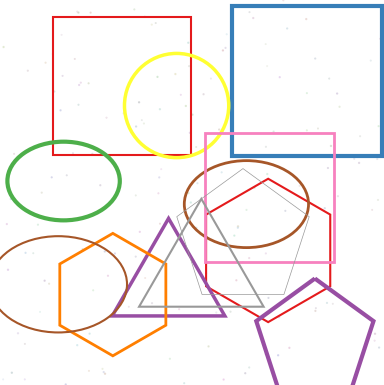[{"shape": "square", "thickness": 1.5, "radius": 0.9, "center": [0.317, 0.777]}, {"shape": "hexagon", "thickness": 1.5, "radius": 0.93, "center": [0.697, 0.35]}, {"shape": "square", "thickness": 3, "radius": 0.97, "center": [0.797, 0.79]}, {"shape": "oval", "thickness": 3, "radius": 0.73, "center": [0.165, 0.53]}, {"shape": "pentagon", "thickness": 3, "radius": 0.8, "center": [0.818, 0.117]}, {"shape": "triangle", "thickness": 2.5, "radius": 0.84, "center": [0.438, 0.264]}, {"shape": "hexagon", "thickness": 2, "radius": 0.8, "center": [0.293, 0.235]}, {"shape": "circle", "thickness": 2.5, "radius": 0.68, "center": [0.459, 0.726]}, {"shape": "oval", "thickness": 2, "radius": 0.81, "center": [0.64, 0.47]}, {"shape": "oval", "thickness": 1.5, "radius": 0.89, "center": [0.151, 0.262]}, {"shape": "square", "thickness": 2, "radius": 0.83, "center": [0.7, 0.487]}, {"shape": "pentagon", "thickness": 0.5, "radius": 0.9, "center": [0.631, 0.381]}, {"shape": "triangle", "thickness": 1.5, "radius": 0.93, "center": [0.523, 0.297]}]